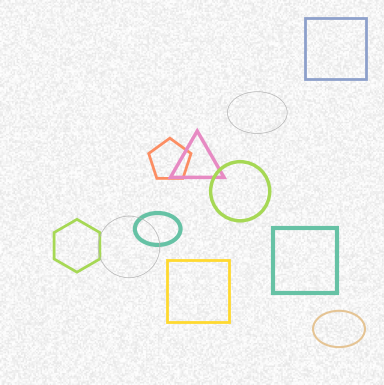[{"shape": "oval", "thickness": 3, "radius": 0.3, "center": [0.41, 0.405]}, {"shape": "square", "thickness": 3, "radius": 0.42, "center": [0.793, 0.323]}, {"shape": "pentagon", "thickness": 2, "radius": 0.29, "center": [0.441, 0.583]}, {"shape": "square", "thickness": 2, "radius": 0.4, "center": [0.872, 0.874]}, {"shape": "triangle", "thickness": 2.5, "radius": 0.4, "center": [0.512, 0.579]}, {"shape": "hexagon", "thickness": 2, "radius": 0.34, "center": [0.2, 0.362]}, {"shape": "circle", "thickness": 2.5, "radius": 0.38, "center": [0.624, 0.503]}, {"shape": "square", "thickness": 2, "radius": 0.4, "center": [0.515, 0.244]}, {"shape": "oval", "thickness": 1.5, "radius": 0.34, "center": [0.881, 0.146]}, {"shape": "circle", "thickness": 0.5, "radius": 0.4, "center": [0.335, 0.359]}, {"shape": "oval", "thickness": 0.5, "radius": 0.39, "center": [0.668, 0.708]}]